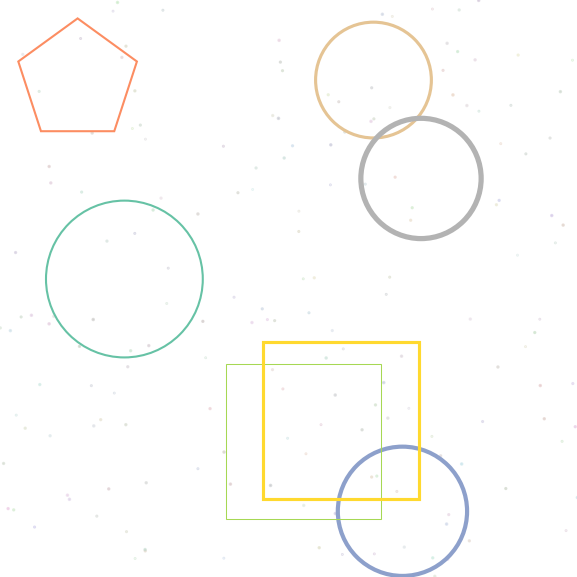[{"shape": "circle", "thickness": 1, "radius": 0.68, "center": [0.215, 0.516]}, {"shape": "pentagon", "thickness": 1, "radius": 0.54, "center": [0.134, 0.859]}, {"shape": "circle", "thickness": 2, "radius": 0.56, "center": [0.697, 0.114]}, {"shape": "square", "thickness": 0.5, "radius": 0.67, "center": [0.525, 0.235]}, {"shape": "square", "thickness": 1.5, "radius": 0.68, "center": [0.59, 0.271]}, {"shape": "circle", "thickness": 1.5, "radius": 0.5, "center": [0.647, 0.86]}, {"shape": "circle", "thickness": 2.5, "radius": 0.52, "center": [0.729, 0.69]}]